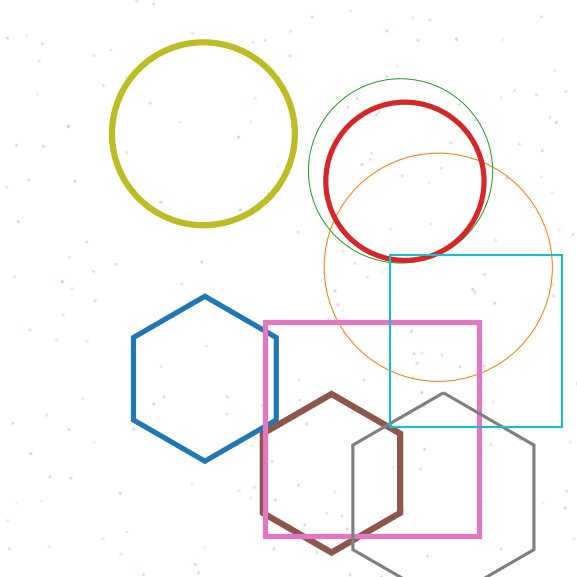[{"shape": "hexagon", "thickness": 2.5, "radius": 0.71, "center": [0.355, 0.343]}, {"shape": "circle", "thickness": 0.5, "radius": 0.99, "center": [0.759, 0.536]}, {"shape": "circle", "thickness": 0.5, "radius": 0.8, "center": [0.694, 0.703]}, {"shape": "circle", "thickness": 2.5, "radius": 0.69, "center": [0.701, 0.685]}, {"shape": "hexagon", "thickness": 3, "radius": 0.69, "center": [0.574, 0.18]}, {"shape": "square", "thickness": 2.5, "radius": 0.93, "center": [0.645, 0.257]}, {"shape": "hexagon", "thickness": 1.5, "radius": 0.91, "center": [0.768, 0.138]}, {"shape": "circle", "thickness": 3, "radius": 0.79, "center": [0.352, 0.767]}, {"shape": "square", "thickness": 1, "radius": 0.75, "center": [0.825, 0.409]}]